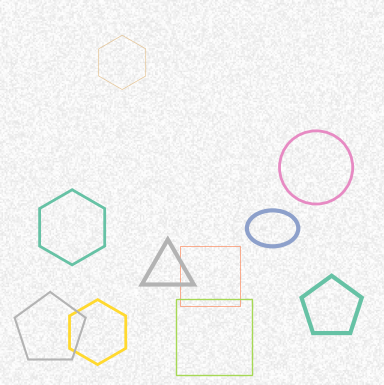[{"shape": "pentagon", "thickness": 3, "radius": 0.41, "center": [0.861, 0.201]}, {"shape": "hexagon", "thickness": 2, "radius": 0.49, "center": [0.187, 0.41]}, {"shape": "square", "thickness": 0.5, "radius": 0.39, "center": [0.546, 0.282]}, {"shape": "oval", "thickness": 3, "radius": 0.33, "center": [0.708, 0.407]}, {"shape": "circle", "thickness": 2, "radius": 0.48, "center": [0.821, 0.565]}, {"shape": "square", "thickness": 1, "radius": 0.5, "center": [0.556, 0.124]}, {"shape": "hexagon", "thickness": 2, "radius": 0.42, "center": [0.254, 0.137]}, {"shape": "hexagon", "thickness": 0.5, "radius": 0.35, "center": [0.317, 0.838]}, {"shape": "pentagon", "thickness": 1.5, "radius": 0.48, "center": [0.13, 0.145]}, {"shape": "triangle", "thickness": 3, "radius": 0.39, "center": [0.436, 0.3]}]